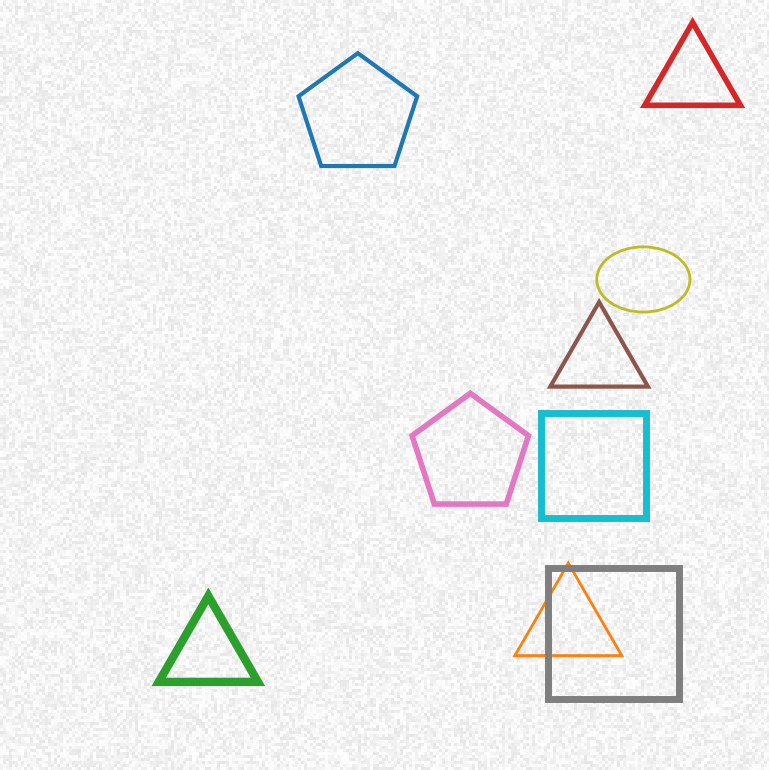[{"shape": "pentagon", "thickness": 1.5, "radius": 0.41, "center": [0.465, 0.85]}, {"shape": "triangle", "thickness": 1, "radius": 0.4, "center": [0.738, 0.189]}, {"shape": "triangle", "thickness": 3, "radius": 0.37, "center": [0.271, 0.152]}, {"shape": "triangle", "thickness": 2, "radius": 0.36, "center": [0.899, 0.899]}, {"shape": "triangle", "thickness": 1.5, "radius": 0.37, "center": [0.778, 0.535]}, {"shape": "pentagon", "thickness": 2, "radius": 0.4, "center": [0.611, 0.41]}, {"shape": "square", "thickness": 2.5, "radius": 0.43, "center": [0.797, 0.177]}, {"shape": "oval", "thickness": 1, "radius": 0.3, "center": [0.836, 0.637]}, {"shape": "square", "thickness": 2.5, "radius": 0.34, "center": [0.771, 0.395]}]